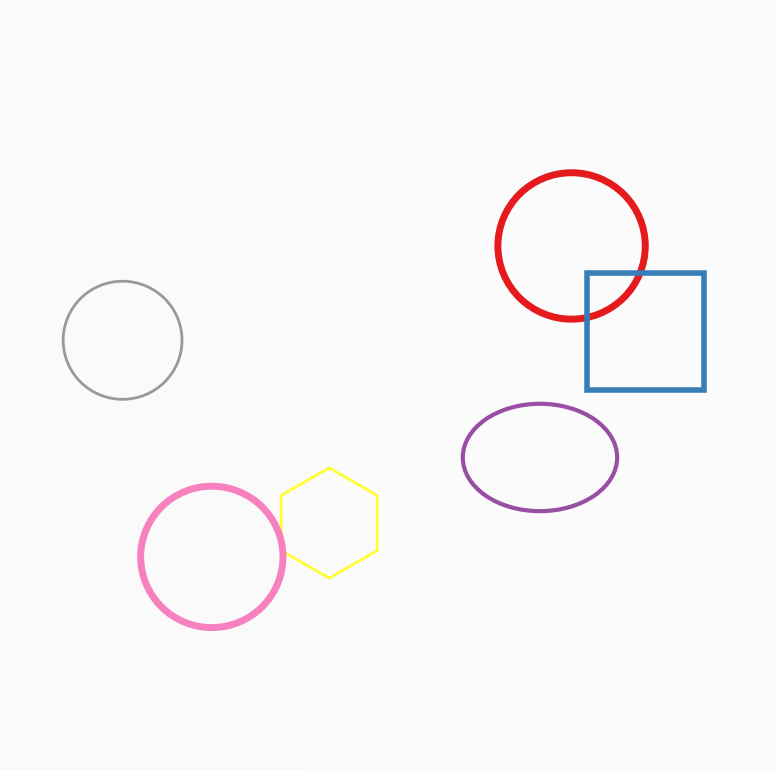[{"shape": "circle", "thickness": 2.5, "radius": 0.48, "center": [0.738, 0.681]}, {"shape": "square", "thickness": 2, "radius": 0.38, "center": [0.833, 0.57]}, {"shape": "oval", "thickness": 1.5, "radius": 0.5, "center": [0.697, 0.406]}, {"shape": "hexagon", "thickness": 1, "radius": 0.36, "center": [0.425, 0.321]}, {"shape": "circle", "thickness": 2.5, "radius": 0.46, "center": [0.273, 0.277]}, {"shape": "circle", "thickness": 1, "radius": 0.38, "center": [0.158, 0.558]}]